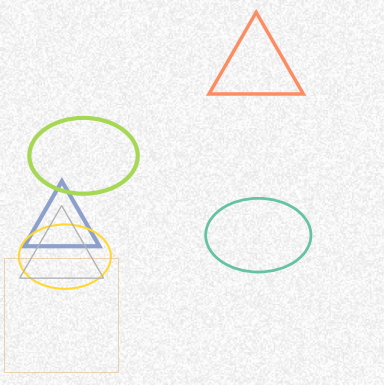[{"shape": "oval", "thickness": 2, "radius": 0.68, "center": [0.671, 0.389]}, {"shape": "triangle", "thickness": 2.5, "radius": 0.71, "center": [0.665, 0.827]}, {"shape": "triangle", "thickness": 3, "radius": 0.56, "center": [0.161, 0.417]}, {"shape": "oval", "thickness": 3, "radius": 0.7, "center": [0.217, 0.595]}, {"shape": "oval", "thickness": 1.5, "radius": 0.6, "center": [0.168, 0.333]}, {"shape": "square", "thickness": 0.5, "radius": 0.74, "center": [0.158, 0.182]}, {"shape": "triangle", "thickness": 1, "radius": 0.63, "center": [0.16, 0.34]}]